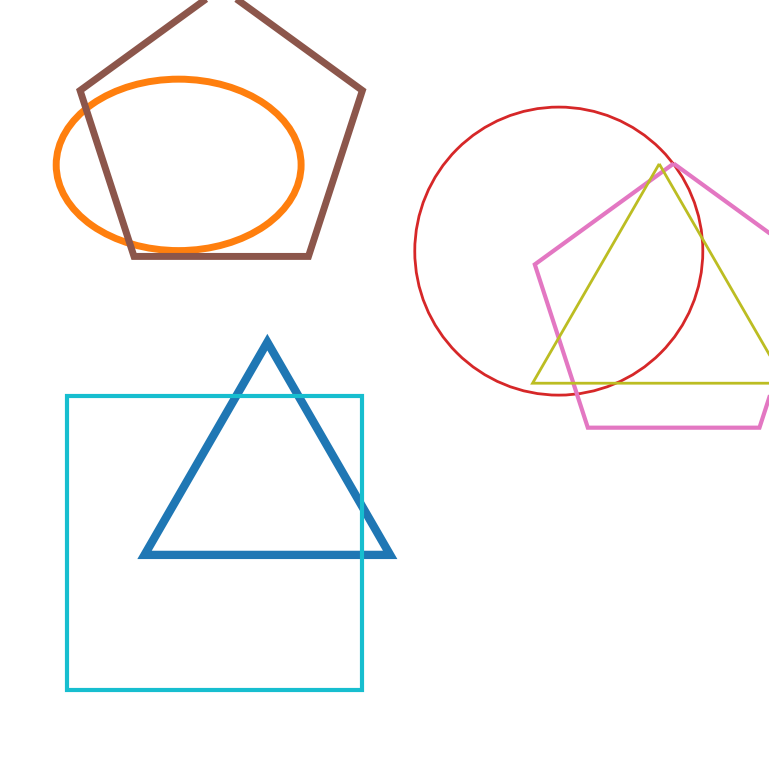[{"shape": "triangle", "thickness": 3, "radius": 0.92, "center": [0.347, 0.371]}, {"shape": "oval", "thickness": 2.5, "radius": 0.8, "center": [0.232, 0.786]}, {"shape": "circle", "thickness": 1, "radius": 0.94, "center": [0.726, 0.674]}, {"shape": "pentagon", "thickness": 2.5, "radius": 0.96, "center": [0.287, 0.823]}, {"shape": "pentagon", "thickness": 1.5, "radius": 0.95, "center": [0.875, 0.598]}, {"shape": "triangle", "thickness": 1, "radius": 0.95, "center": [0.856, 0.597]}, {"shape": "square", "thickness": 1.5, "radius": 0.96, "center": [0.278, 0.294]}]